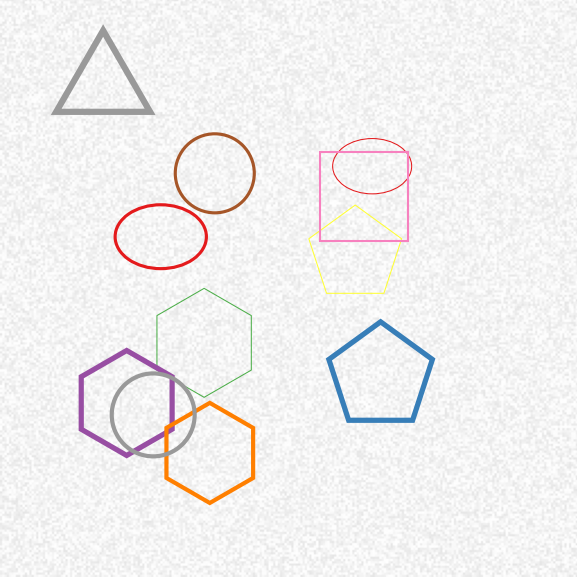[{"shape": "oval", "thickness": 0.5, "radius": 0.34, "center": [0.644, 0.711]}, {"shape": "oval", "thickness": 1.5, "radius": 0.4, "center": [0.278, 0.589]}, {"shape": "pentagon", "thickness": 2.5, "radius": 0.47, "center": [0.659, 0.348]}, {"shape": "hexagon", "thickness": 0.5, "radius": 0.47, "center": [0.353, 0.405]}, {"shape": "hexagon", "thickness": 2.5, "radius": 0.45, "center": [0.219, 0.301]}, {"shape": "hexagon", "thickness": 2, "radius": 0.43, "center": [0.363, 0.215]}, {"shape": "pentagon", "thickness": 0.5, "radius": 0.42, "center": [0.615, 0.56]}, {"shape": "circle", "thickness": 1.5, "radius": 0.34, "center": [0.372, 0.699]}, {"shape": "square", "thickness": 1, "radius": 0.38, "center": [0.63, 0.658]}, {"shape": "triangle", "thickness": 3, "radius": 0.47, "center": [0.179, 0.852]}, {"shape": "circle", "thickness": 2, "radius": 0.36, "center": [0.265, 0.281]}]